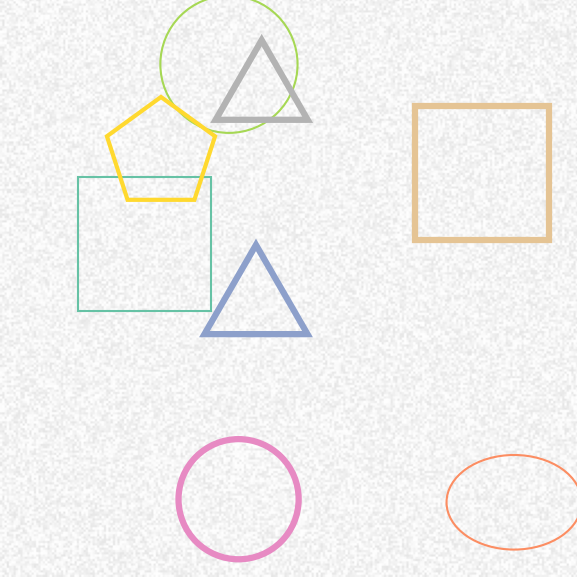[{"shape": "square", "thickness": 1, "radius": 0.58, "center": [0.251, 0.577]}, {"shape": "oval", "thickness": 1, "radius": 0.58, "center": [0.89, 0.129]}, {"shape": "triangle", "thickness": 3, "radius": 0.52, "center": [0.443, 0.472]}, {"shape": "circle", "thickness": 3, "radius": 0.52, "center": [0.413, 0.135]}, {"shape": "circle", "thickness": 1, "radius": 0.59, "center": [0.396, 0.888]}, {"shape": "pentagon", "thickness": 2, "radius": 0.49, "center": [0.279, 0.733]}, {"shape": "square", "thickness": 3, "radius": 0.58, "center": [0.835, 0.7]}, {"shape": "triangle", "thickness": 3, "radius": 0.46, "center": [0.453, 0.838]}]